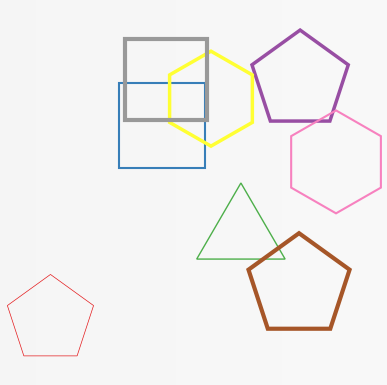[{"shape": "pentagon", "thickness": 0.5, "radius": 0.58, "center": [0.13, 0.17]}, {"shape": "square", "thickness": 1.5, "radius": 0.55, "center": [0.418, 0.675]}, {"shape": "triangle", "thickness": 1, "radius": 0.66, "center": [0.622, 0.393]}, {"shape": "pentagon", "thickness": 2.5, "radius": 0.65, "center": [0.775, 0.791]}, {"shape": "hexagon", "thickness": 2.5, "radius": 0.62, "center": [0.544, 0.744]}, {"shape": "pentagon", "thickness": 3, "radius": 0.69, "center": [0.772, 0.257]}, {"shape": "hexagon", "thickness": 1.5, "radius": 0.67, "center": [0.867, 0.58]}, {"shape": "square", "thickness": 3, "radius": 0.53, "center": [0.428, 0.794]}]